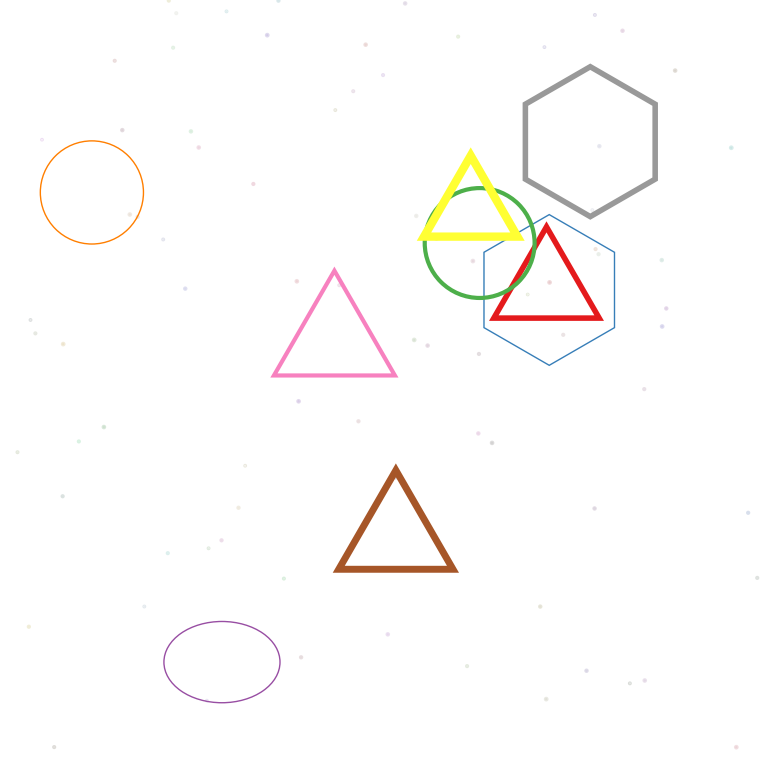[{"shape": "triangle", "thickness": 2, "radius": 0.39, "center": [0.71, 0.626]}, {"shape": "hexagon", "thickness": 0.5, "radius": 0.49, "center": [0.713, 0.623]}, {"shape": "circle", "thickness": 1.5, "radius": 0.36, "center": [0.623, 0.684]}, {"shape": "oval", "thickness": 0.5, "radius": 0.38, "center": [0.288, 0.14]}, {"shape": "circle", "thickness": 0.5, "radius": 0.33, "center": [0.119, 0.75]}, {"shape": "triangle", "thickness": 3, "radius": 0.35, "center": [0.611, 0.728]}, {"shape": "triangle", "thickness": 2.5, "radius": 0.43, "center": [0.514, 0.304]}, {"shape": "triangle", "thickness": 1.5, "radius": 0.45, "center": [0.434, 0.558]}, {"shape": "hexagon", "thickness": 2, "radius": 0.49, "center": [0.767, 0.816]}]